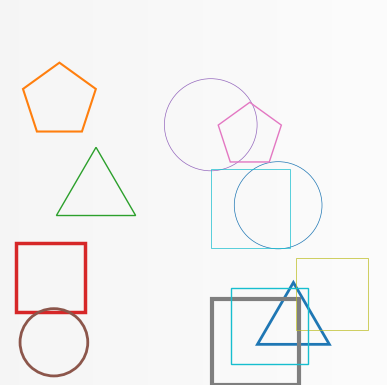[{"shape": "triangle", "thickness": 2, "radius": 0.54, "center": [0.757, 0.159]}, {"shape": "circle", "thickness": 0.5, "radius": 0.57, "center": [0.718, 0.467]}, {"shape": "pentagon", "thickness": 1.5, "radius": 0.49, "center": [0.153, 0.738]}, {"shape": "triangle", "thickness": 1, "radius": 0.59, "center": [0.248, 0.499]}, {"shape": "square", "thickness": 2.5, "radius": 0.44, "center": [0.129, 0.279]}, {"shape": "circle", "thickness": 0.5, "radius": 0.6, "center": [0.544, 0.676]}, {"shape": "circle", "thickness": 2, "radius": 0.44, "center": [0.139, 0.111]}, {"shape": "pentagon", "thickness": 1, "radius": 0.43, "center": [0.645, 0.649]}, {"shape": "square", "thickness": 3, "radius": 0.56, "center": [0.66, 0.111]}, {"shape": "square", "thickness": 0.5, "radius": 0.47, "center": [0.856, 0.236]}, {"shape": "square", "thickness": 0.5, "radius": 0.51, "center": [0.647, 0.459]}, {"shape": "square", "thickness": 1, "radius": 0.5, "center": [0.696, 0.153]}]